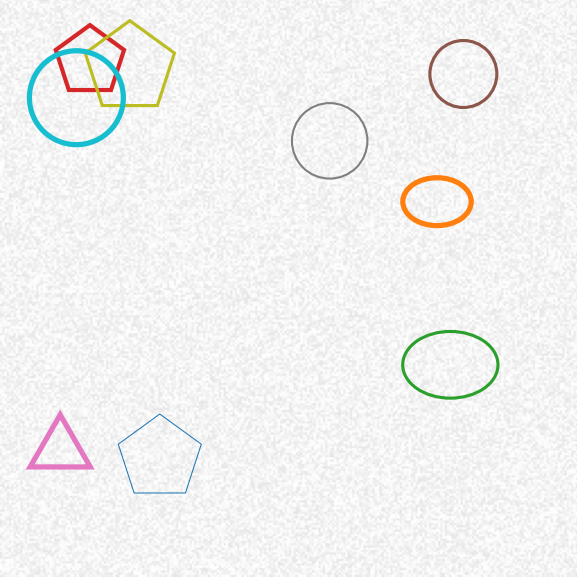[{"shape": "pentagon", "thickness": 0.5, "radius": 0.38, "center": [0.277, 0.207]}, {"shape": "oval", "thickness": 2.5, "radius": 0.3, "center": [0.757, 0.65]}, {"shape": "oval", "thickness": 1.5, "radius": 0.41, "center": [0.78, 0.367]}, {"shape": "pentagon", "thickness": 2, "radius": 0.31, "center": [0.156, 0.894]}, {"shape": "circle", "thickness": 1.5, "radius": 0.29, "center": [0.802, 0.871]}, {"shape": "triangle", "thickness": 2.5, "radius": 0.3, "center": [0.104, 0.221]}, {"shape": "circle", "thickness": 1, "radius": 0.33, "center": [0.571, 0.755]}, {"shape": "pentagon", "thickness": 1.5, "radius": 0.41, "center": [0.225, 0.882]}, {"shape": "circle", "thickness": 2.5, "radius": 0.41, "center": [0.132, 0.83]}]